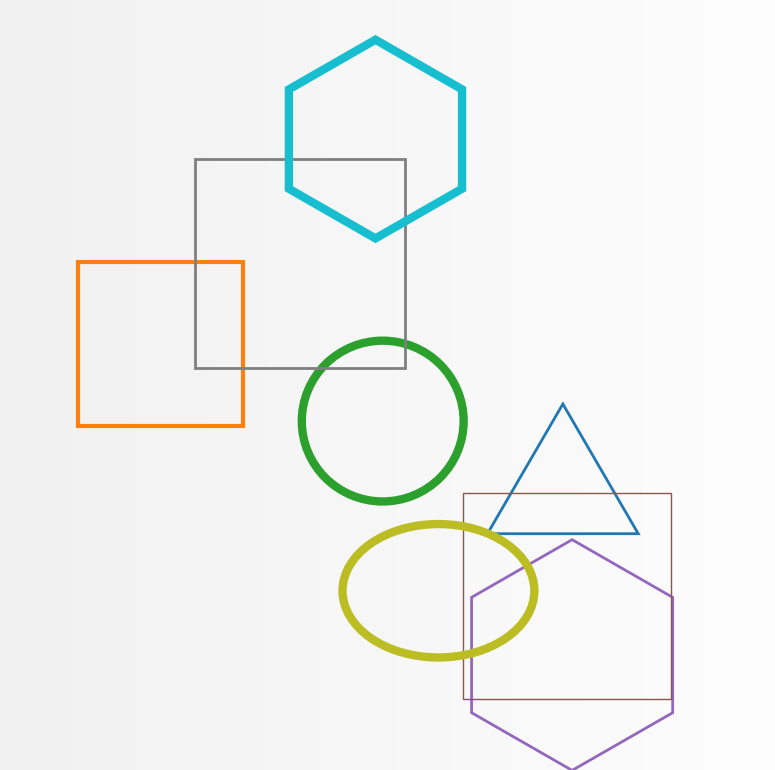[{"shape": "triangle", "thickness": 1, "radius": 0.56, "center": [0.726, 0.363]}, {"shape": "square", "thickness": 1.5, "radius": 0.53, "center": [0.207, 0.553]}, {"shape": "circle", "thickness": 3, "radius": 0.52, "center": [0.494, 0.453]}, {"shape": "hexagon", "thickness": 1, "radius": 0.75, "center": [0.738, 0.149]}, {"shape": "square", "thickness": 0.5, "radius": 0.67, "center": [0.731, 0.226]}, {"shape": "square", "thickness": 1, "radius": 0.68, "center": [0.387, 0.657]}, {"shape": "oval", "thickness": 3, "radius": 0.62, "center": [0.566, 0.233]}, {"shape": "hexagon", "thickness": 3, "radius": 0.65, "center": [0.484, 0.819]}]